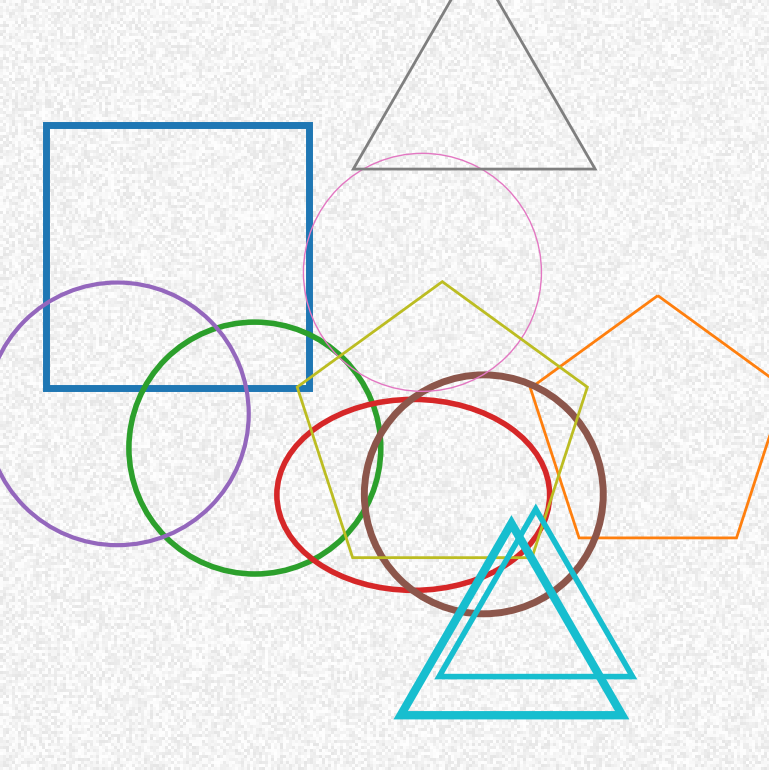[{"shape": "square", "thickness": 2.5, "radius": 0.85, "center": [0.231, 0.667]}, {"shape": "pentagon", "thickness": 1, "radius": 0.87, "center": [0.854, 0.442]}, {"shape": "circle", "thickness": 2, "radius": 0.82, "center": [0.331, 0.418]}, {"shape": "oval", "thickness": 2, "radius": 0.89, "center": [0.537, 0.357]}, {"shape": "circle", "thickness": 1.5, "radius": 0.85, "center": [0.152, 0.463]}, {"shape": "circle", "thickness": 2.5, "radius": 0.78, "center": [0.628, 0.358]}, {"shape": "circle", "thickness": 0.5, "radius": 0.77, "center": [0.549, 0.646]}, {"shape": "triangle", "thickness": 1, "radius": 0.91, "center": [0.616, 0.871]}, {"shape": "pentagon", "thickness": 1, "radius": 0.99, "center": [0.574, 0.436]}, {"shape": "triangle", "thickness": 2, "radius": 0.73, "center": [0.696, 0.194]}, {"shape": "triangle", "thickness": 3, "radius": 0.83, "center": [0.664, 0.154]}]